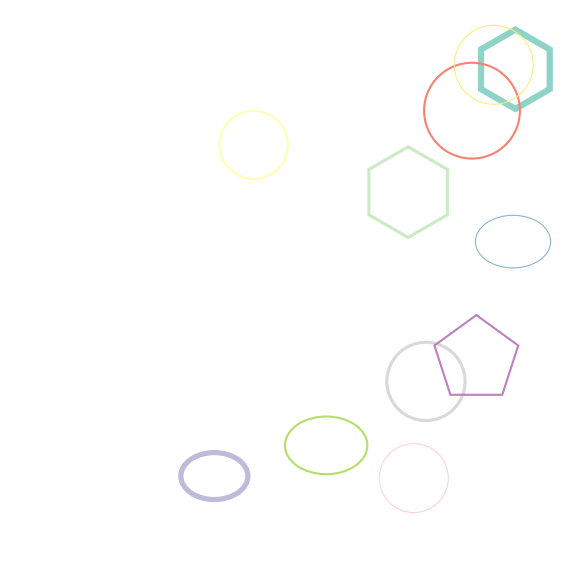[{"shape": "hexagon", "thickness": 3, "radius": 0.34, "center": [0.892, 0.879]}, {"shape": "circle", "thickness": 1, "radius": 0.3, "center": [0.439, 0.748]}, {"shape": "oval", "thickness": 2.5, "radius": 0.29, "center": [0.371, 0.175]}, {"shape": "circle", "thickness": 1, "radius": 0.41, "center": [0.817, 0.808]}, {"shape": "oval", "thickness": 0.5, "radius": 0.33, "center": [0.888, 0.581]}, {"shape": "oval", "thickness": 1, "radius": 0.36, "center": [0.565, 0.228]}, {"shape": "circle", "thickness": 0.5, "radius": 0.3, "center": [0.717, 0.171]}, {"shape": "circle", "thickness": 1.5, "radius": 0.34, "center": [0.738, 0.339]}, {"shape": "pentagon", "thickness": 1, "radius": 0.38, "center": [0.825, 0.377]}, {"shape": "hexagon", "thickness": 1.5, "radius": 0.39, "center": [0.707, 0.666]}, {"shape": "circle", "thickness": 0.5, "radius": 0.34, "center": [0.855, 0.887]}]